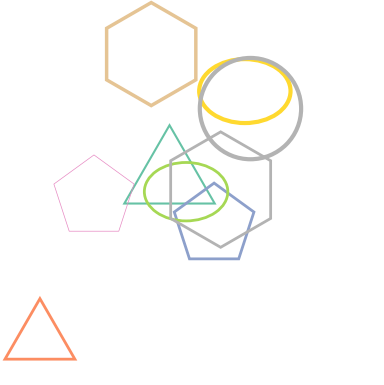[{"shape": "triangle", "thickness": 1.5, "radius": 0.68, "center": [0.44, 0.539]}, {"shape": "triangle", "thickness": 2, "radius": 0.52, "center": [0.104, 0.12]}, {"shape": "pentagon", "thickness": 2, "radius": 0.54, "center": [0.556, 0.416]}, {"shape": "pentagon", "thickness": 0.5, "radius": 0.55, "center": [0.244, 0.488]}, {"shape": "oval", "thickness": 2, "radius": 0.54, "center": [0.483, 0.502]}, {"shape": "oval", "thickness": 3, "radius": 0.59, "center": [0.636, 0.763]}, {"shape": "hexagon", "thickness": 2.5, "radius": 0.67, "center": [0.393, 0.86]}, {"shape": "circle", "thickness": 3, "radius": 0.66, "center": [0.651, 0.718]}, {"shape": "hexagon", "thickness": 2, "radius": 0.75, "center": [0.573, 0.508]}]